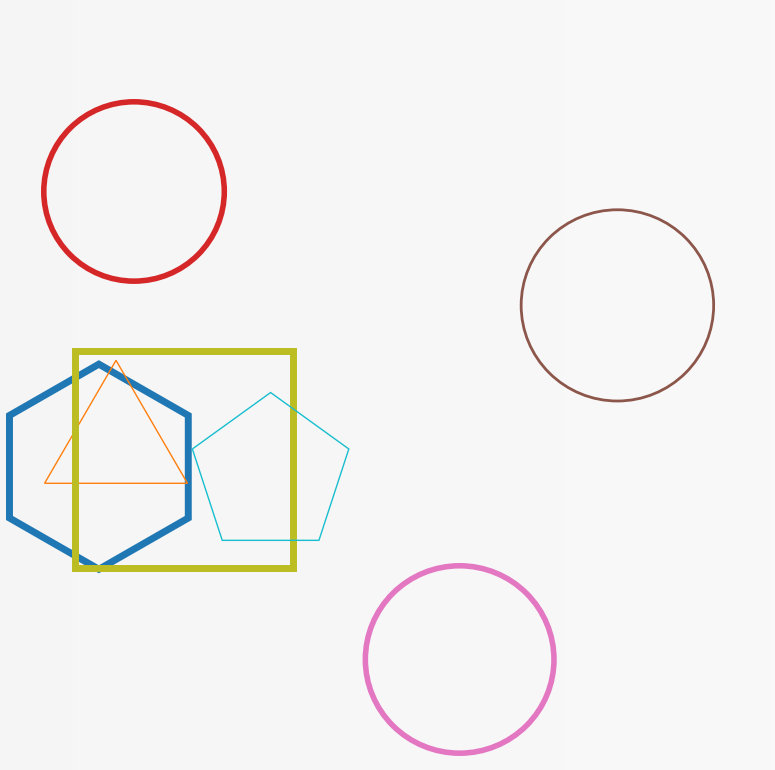[{"shape": "hexagon", "thickness": 2.5, "radius": 0.67, "center": [0.128, 0.394]}, {"shape": "triangle", "thickness": 0.5, "radius": 0.53, "center": [0.15, 0.426]}, {"shape": "circle", "thickness": 2, "radius": 0.58, "center": [0.173, 0.751]}, {"shape": "circle", "thickness": 1, "radius": 0.62, "center": [0.797, 0.603]}, {"shape": "circle", "thickness": 2, "radius": 0.61, "center": [0.593, 0.144]}, {"shape": "square", "thickness": 2.5, "radius": 0.71, "center": [0.237, 0.403]}, {"shape": "pentagon", "thickness": 0.5, "radius": 0.53, "center": [0.349, 0.384]}]